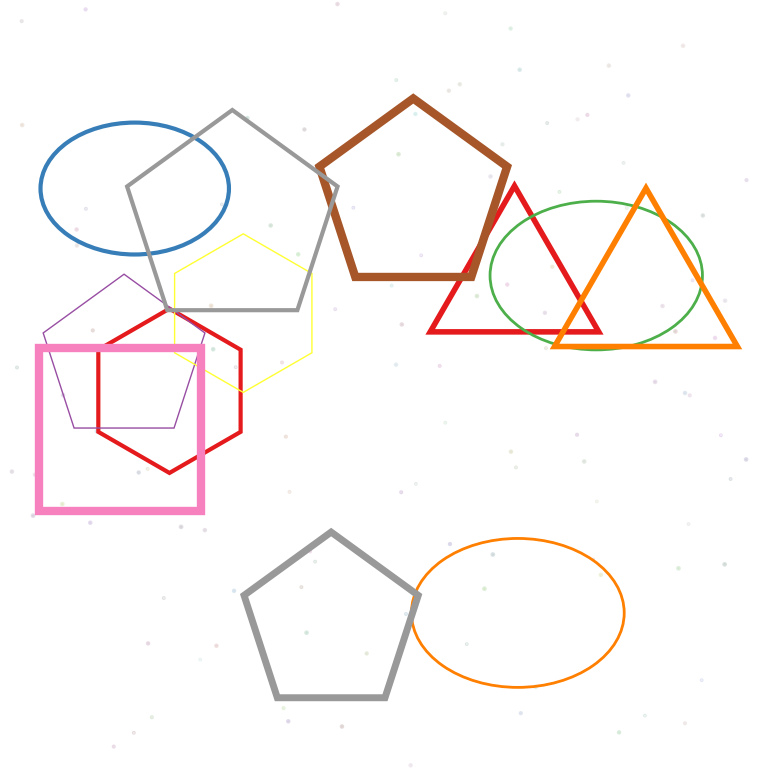[{"shape": "hexagon", "thickness": 1.5, "radius": 0.53, "center": [0.22, 0.492]}, {"shape": "triangle", "thickness": 2, "radius": 0.63, "center": [0.668, 0.632]}, {"shape": "oval", "thickness": 1.5, "radius": 0.61, "center": [0.175, 0.755]}, {"shape": "oval", "thickness": 1, "radius": 0.69, "center": [0.774, 0.642]}, {"shape": "pentagon", "thickness": 0.5, "radius": 0.55, "center": [0.161, 0.533]}, {"shape": "oval", "thickness": 1, "radius": 0.69, "center": [0.672, 0.204]}, {"shape": "triangle", "thickness": 2, "radius": 0.69, "center": [0.839, 0.619]}, {"shape": "hexagon", "thickness": 0.5, "radius": 0.51, "center": [0.316, 0.593]}, {"shape": "pentagon", "thickness": 3, "radius": 0.64, "center": [0.537, 0.744]}, {"shape": "square", "thickness": 3, "radius": 0.53, "center": [0.156, 0.442]}, {"shape": "pentagon", "thickness": 2.5, "radius": 0.59, "center": [0.43, 0.19]}, {"shape": "pentagon", "thickness": 1.5, "radius": 0.72, "center": [0.302, 0.713]}]